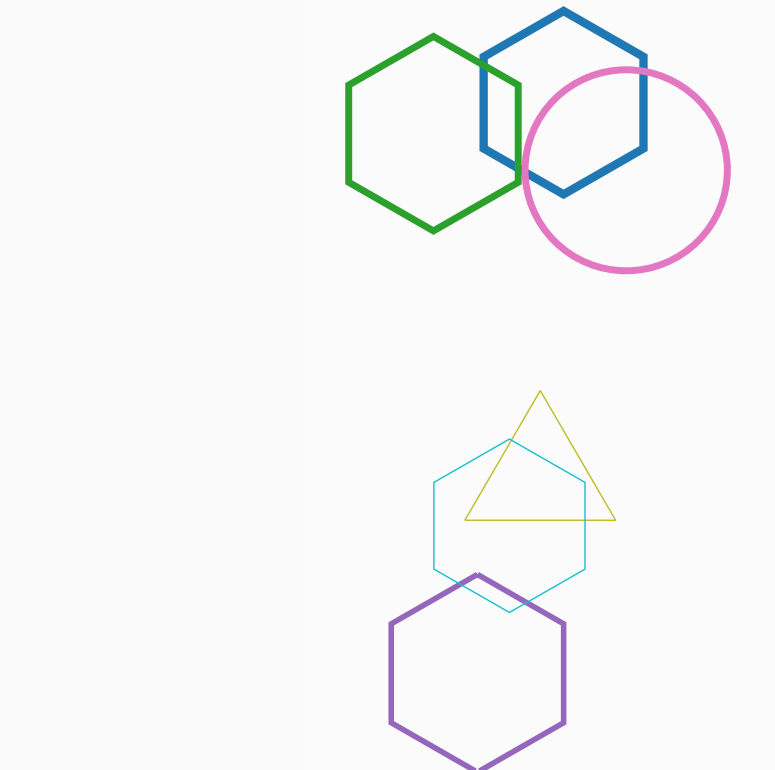[{"shape": "hexagon", "thickness": 3, "radius": 0.6, "center": [0.727, 0.867]}, {"shape": "hexagon", "thickness": 2.5, "radius": 0.63, "center": [0.559, 0.826]}, {"shape": "hexagon", "thickness": 2, "radius": 0.64, "center": [0.616, 0.126]}, {"shape": "circle", "thickness": 2.5, "radius": 0.65, "center": [0.808, 0.779]}, {"shape": "triangle", "thickness": 0.5, "radius": 0.56, "center": [0.697, 0.38]}, {"shape": "hexagon", "thickness": 0.5, "radius": 0.56, "center": [0.657, 0.317]}]